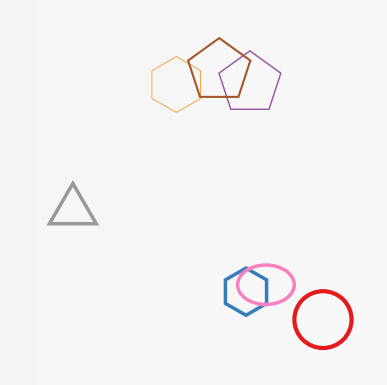[{"shape": "circle", "thickness": 3, "radius": 0.37, "center": [0.834, 0.17]}, {"shape": "hexagon", "thickness": 2.5, "radius": 0.31, "center": [0.635, 0.242]}, {"shape": "pentagon", "thickness": 1, "radius": 0.42, "center": [0.645, 0.784]}, {"shape": "hexagon", "thickness": 0.5, "radius": 0.36, "center": [0.455, 0.78]}, {"shape": "pentagon", "thickness": 1.5, "radius": 0.42, "center": [0.566, 0.817]}, {"shape": "oval", "thickness": 2.5, "radius": 0.37, "center": [0.686, 0.26]}, {"shape": "triangle", "thickness": 2.5, "radius": 0.35, "center": [0.188, 0.454]}]